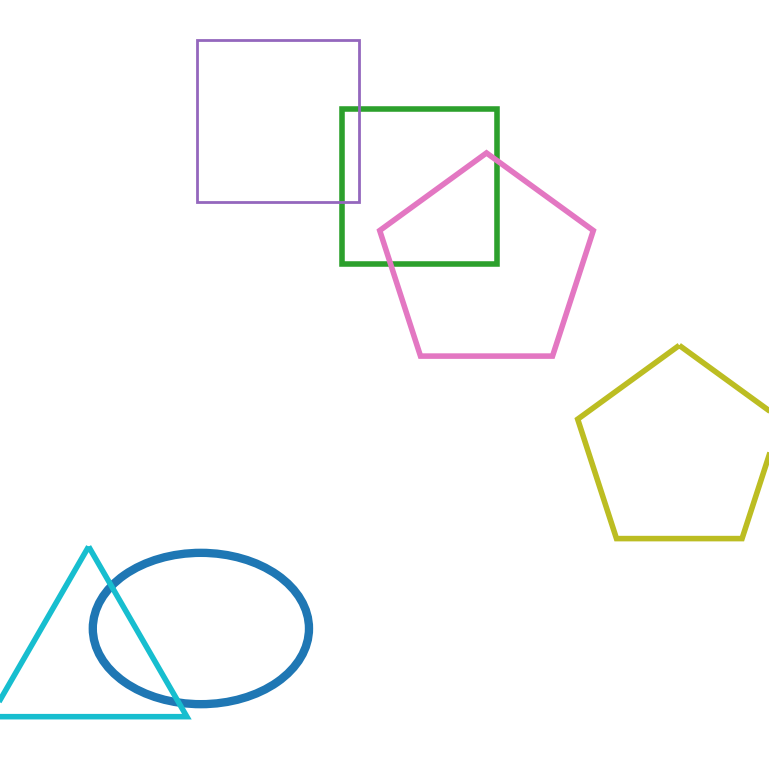[{"shape": "oval", "thickness": 3, "radius": 0.7, "center": [0.261, 0.184]}, {"shape": "square", "thickness": 2, "radius": 0.5, "center": [0.545, 0.758]}, {"shape": "square", "thickness": 1, "radius": 0.53, "center": [0.361, 0.843]}, {"shape": "pentagon", "thickness": 2, "radius": 0.73, "center": [0.632, 0.656]}, {"shape": "pentagon", "thickness": 2, "radius": 0.69, "center": [0.882, 0.413]}, {"shape": "triangle", "thickness": 2, "radius": 0.74, "center": [0.115, 0.143]}]